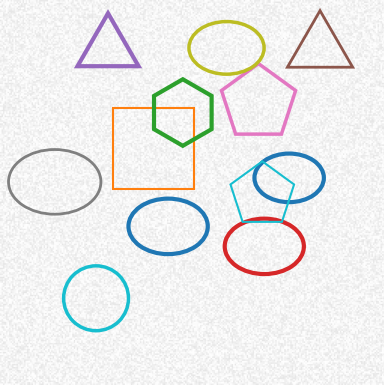[{"shape": "oval", "thickness": 3, "radius": 0.45, "center": [0.751, 0.538]}, {"shape": "oval", "thickness": 3, "radius": 0.51, "center": [0.437, 0.412]}, {"shape": "square", "thickness": 1.5, "radius": 0.53, "center": [0.398, 0.613]}, {"shape": "hexagon", "thickness": 3, "radius": 0.43, "center": [0.475, 0.708]}, {"shape": "oval", "thickness": 3, "radius": 0.51, "center": [0.686, 0.36]}, {"shape": "triangle", "thickness": 3, "radius": 0.46, "center": [0.281, 0.874]}, {"shape": "triangle", "thickness": 2, "radius": 0.49, "center": [0.831, 0.874]}, {"shape": "pentagon", "thickness": 2.5, "radius": 0.51, "center": [0.672, 0.734]}, {"shape": "oval", "thickness": 2, "radius": 0.6, "center": [0.142, 0.528]}, {"shape": "oval", "thickness": 2.5, "radius": 0.49, "center": [0.588, 0.876]}, {"shape": "circle", "thickness": 2.5, "radius": 0.42, "center": [0.249, 0.225]}, {"shape": "pentagon", "thickness": 1.5, "radius": 0.43, "center": [0.681, 0.494]}]